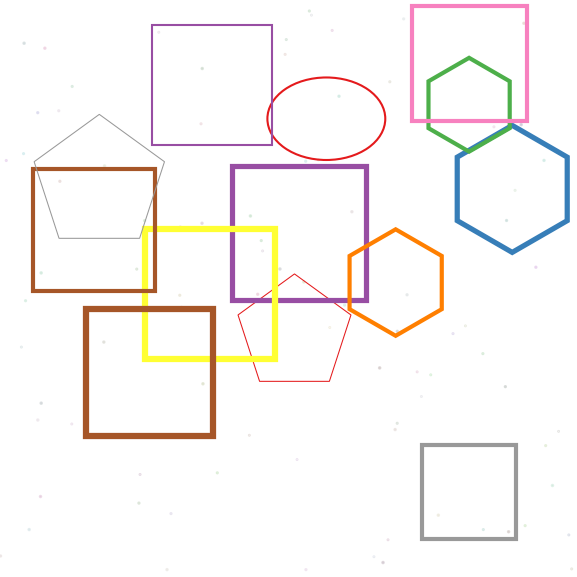[{"shape": "pentagon", "thickness": 0.5, "radius": 0.51, "center": [0.51, 0.422]}, {"shape": "oval", "thickness": 1, "radius": 0.51, "center": [0.565, 0.794]}, {"shape": "hexagon", "thickness": 2.5, "radius": 0.55, "center": [0.887, 0.672]}, {"shape": "hexagon", "thickness": 2, "radius": 0.41, "center": [0.812, 0.818]}, {"shape": "square", "thickness": 1, "radius": 0.52, "center": [0.367, 0.851]}, {"shape": "square", "thickness": 2.5, "radius": 0.58, "center": [0.518, 0.596]}, {"shape": "hexagon", "thickness": 2, "radius": 0.46, "center": [0.685, 0.51]}, {"shape": "square", "thickness": 3, "radius": 0.56, "center": [0.363, 0.489]}, {"shape": "square", "thickness": 2, "radius": 0.53, "center": [0.163, 0.602]}, {"shape": "square", "thickness": 3, "radius": 0.55, "center": [0.259, 0.354]}, {"shape": "square", "thickness": 2, "radius": 0.5, "center": [0.813, 0.889]}, {"shape": "pentagon", "thickness": 0.5, "radius": 0.59, "center": [0.172, 0.682]}, {"shape": "square", "thickness": 2, "radius": 0.41, "center": [0.812, 0.147]}]